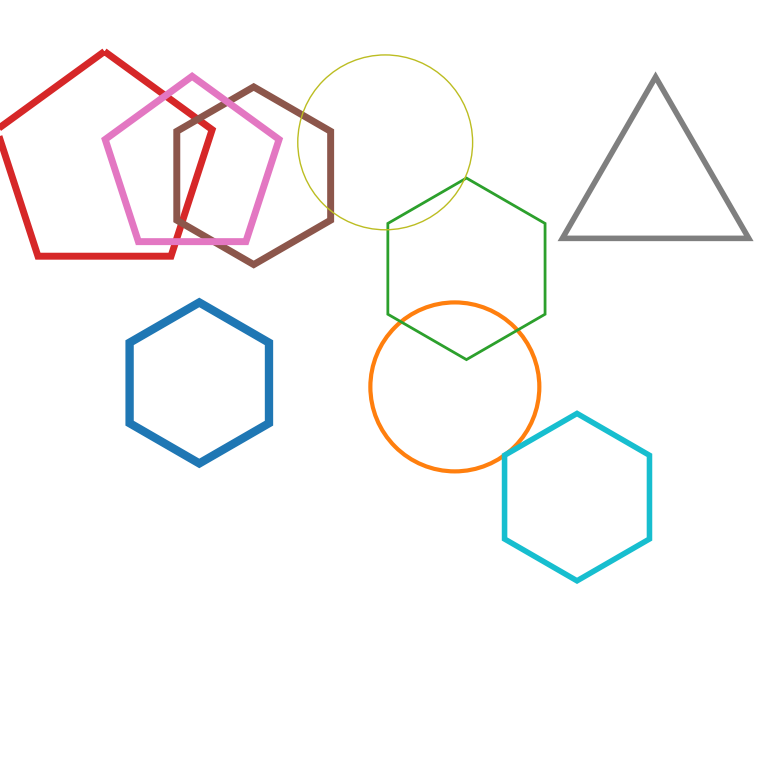[{"shape": "hexagon", "thickness": 3, "radius": 0.52, "center": [0.259, 0.503]}, {"shape": "circle", "thickness": 1.5, "radius": 0.55, "center": [0.591, 0.498]}, {"shape": "hexagon", "thickness": 1, "radius": 0.59, "center": [0.606, 0.651]}, {"shape": "pentagon", "thickness": 2.5, "radius": 0.73, "center": [0.136, 0.786]}, {"shape": "hexagon", "thickness": 2.5, "radius": 0.58, "center": [0.33, 0.772]}, {"shape": "pentagon", "thickness": 2.5, "radius": 0.59, "center": [0.25, 0.782]}, {"shape": "triangle", "thickness": 2, "radius": 0.7, "center": [0.851, 0.76]}, {"shape": "circle", "thickness": 0.5, "radius": 0.57, "center": [0.5, 0.815]}, {"shape": "hexagon", "thickness": 2, "radius": 0.54, "center": [0.749, 0.354]}]